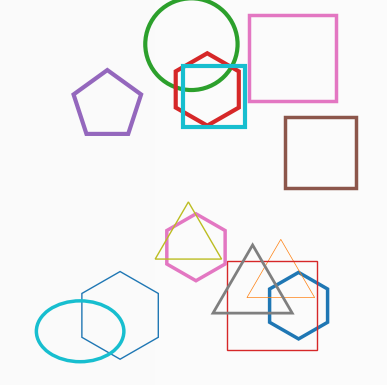[{"shape": "hexagon", "thickness": 2.5, "radius": 0.43, "center": [0.771, 0.206]}, {"shape": "hexagon", "thickness": 1, "radius": 0.57, "center": [0.31, 0.181]}, {"shape": "triangle", "thickness": 0.5, "radius": 0.5, "center": [0.725, 0.277]}, {"shape": "circle", "thickness": 3, "radius": 0.6, "center": [0.494, 0.885]}, {"shape": "hexagon", "thickness": 3, "radius": 0.47, "center": [0.535, 0.768]}, {"shape": "square", "thickness": 1, "radius": 0.58, "center": [0.701, 0.207]}, {"shape": "pentagon", "thickness": 3, "radius": 0.46, "center": [0.277, 0.726]}, {"shape": "square", "thickness": 2.5, "radius": 0.46, "center": [0.827, 0.604]}, {"shape": "square", "thickness": 2.5, "radius": 0.56, "center": [0.755, 0.85]}, {"shape": "hexagon", "thickness": 2.5, "radius": 0.43, "center": [0.506, 0.358]}, {"shape": "triangle", "thickness": 2, "radius": 0.59, "center": [0.652, 0.246]}, {"shape": "triangle", "thickness": 1, "radius": 0.49, "center": [0.486, 0.377]}, {"shape": "square", "thickness": 3, "radius": 0.4, "center": [0.553, 0.75]}, {"shape": "oval", "thickness": 2.5, "radius": 0.56, "center": [0.207, 0.14]}]